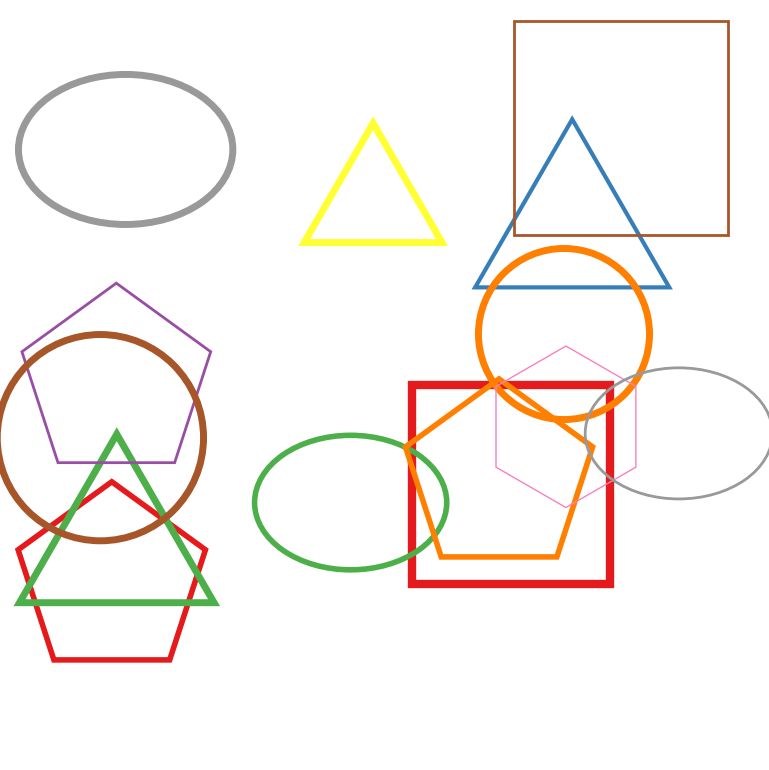[{"shape": "square", "thickness": 3, "radius": 0.64, "center": [0.664, 0.371]}, {"shape": "pentagon", "thickness": 2, "radius": 0.64, "center": [0.145, 0.246]}, {"shape": "triangle", "thickness": 1.5, "radius": 0.73, "center": [0.743, 0.7]}, {"shape": "triangle", "thickness": 2.5, "radius": 0.73, "center": [0.152, 0.29]}, {"shape": "oval", "thickness": 2, "radius": 0.62, "center": [0.455, 0.347]}, {"shape": "pentagon", "thickness": 1, "radius": 0.64, "center": [0.151, 0.503]}, {"shape": "circle", "thickness": 2.5, "radius": 0.56, "center": [0.732, 0.566]}, {"shape": "pentagon", "thickness": 2, "radius": 0.64, "center": [0.648, 0.38]}, {"shape": "triangle", "thickness": 2.5, "radius": 0.52, "center": [0.485, 0.737]}, {"shape": "circle", "thickness": 2.5, "radius": 0.67, "center": [0.13, 0.432]}, {"shape": "square", "thickness": 1, "radius": 0.69, "center": [0.806, 0.834]}, {"shape": "hexagon", "thickness": 0.5, "radius": 0.52, "center": [0.735, 0.446]}, {"shape": "oval", "thickness": 1, "radius": 0.61, "center": [0.882, 0.437]}, {"shape": "oval", "thickness": 2.5, "radius": 0.7, "center": [0.163, 0.806]}]